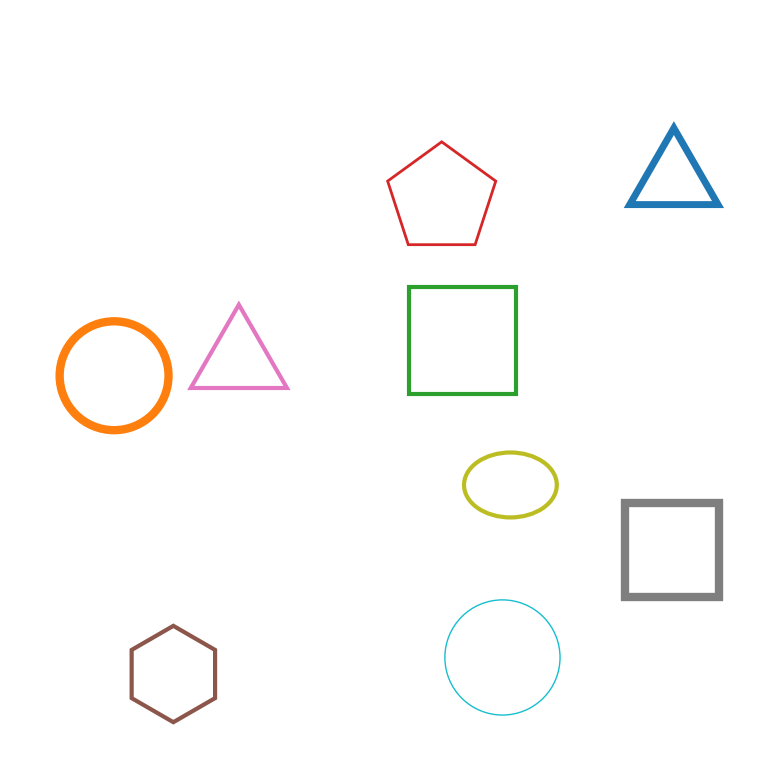[{"shape": "triangle", "thickness": 2.5, "radius": 0.33, "center": [0.875, 0.767]}, {"shape": "circle", "thickness": 3, "radius": 0.35, "center": [0.148, 0.512]}, {"shape": "square", "thickness": 1.5, "radius": 0.35, "center": [0.601, 0.558]}, {"shape": "pentagon", "thickness": 1, "radius": 0.37, "center": [0.574, 0.742]}, {"shape": "hexagon", "thickness": 1.5, "radius": 0.31, "center": [0.225, 0.125]}, {"shape": "triangle", "thickness": 1.5, "radius": 0.36, "center": [0.31, 0.532]}, {"shape": "square", "thickness": 3, "radius": 0.3, "center": [0.873, 0.286]}, {"shape": "oval", "thickness": 1.5, "radius": 0.3, "center": [0.663, 0.37]}, {"shape": "circle", "thickness": 0.5, "radius": 0.37, "center": [0.653, 0.146]}]